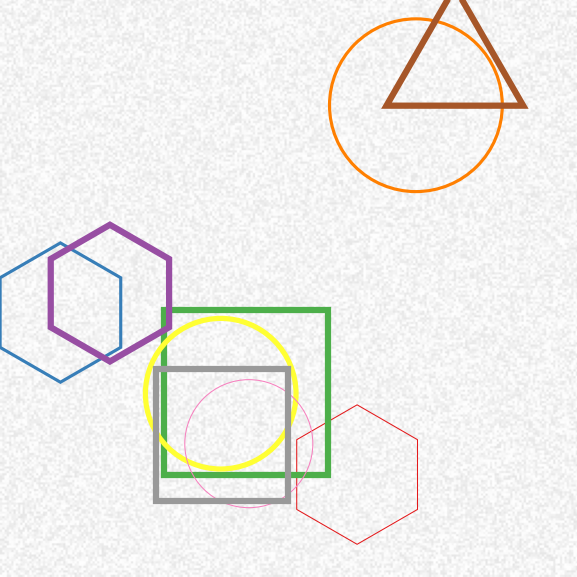[{"shape": "hexagon", "thickness": 0.5, "radius": 0.6, "center": [0.618, 0.177]}, {"shape": "hexagon", "thickness": 1.5, "radius": 0.6, "center": [0.105, 0.458]}, {"shape": "square", "thickness": 3, "radius": 0.71, "center": [0.426, 0.319]}, {"shape": "hexagon", "thickness": 3, "radius": 0.59, "center": [0.19, 0.492]}, {"shape": "circle", "thickness": 1.5, "radius": 0.75, "center": [0.72, 0.817]}, {"shape": "circle", "thickness": 2.5, "radius": 0.65, "center": [0.382, 0.317]}, {"shape": "triangle", "thickness": 3, "radius": 0.68, "center": [0.788, 0.884]}, {"shape": "circle", "thickness": 0.5, "radius": 0.55, "center": [0.431, 0.231]}, {"shape": "square", "thickness": 3, "radius": 0.57, "center": [0.384, 0.246]}]